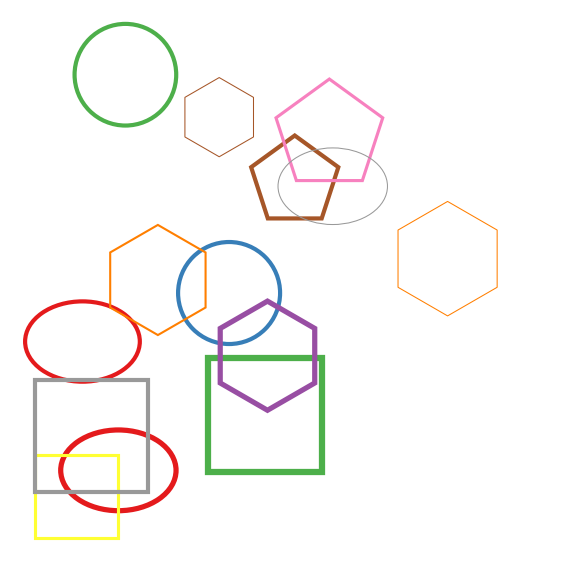[{"shape": "oval", "thickness": 2.5, "radius": 0.5, "center": [0.205, 0.185]}, {"shape": "oval", "thickness": 2, "radius": 0.5, "center": [0.143, 0.408]}, {"shape": "circle", "thickness": 2, "radius": 0.44, "center": [0.397, 0.492]}, {"shape": "circle", "thickness": 2, "radius": 0.44, "center": [0.217, 0.87]}, {"shape": "square", "thickness": 3, "radius": 0.49, "center": [0.459, 0.28]}, {"shape": "hexagon", "thickness": 2.5, "radius": 0.47, "center": [0.463, 0.383]}, {"shape": "hexagon", "thickness": 1, "radius": 0.48, "center": [0.273, 0.514]}, {"shape": "hexagon", "thickness": 0.5, "radius": 0.5, "center": [0.775, 0.551]}, {"shape": "square", "thickness": 1.5, "radius": 0.36, "center": [0.132, 0.139]}, {"shape": "hexagon", "thickness": 0.5, "radius": 0.34, "center": [0.38, 0.796]}, {"shape": "pentagon", "thickness": 2, "radius": 0.4, "center": [0.51, 0.685]}, {"shape": "pentagon", "thickness": 1.5, "radius": 0.49, "center": [0.57, 0.765]}, {"shape": "square", "thickness": 2, "radius": 0.49, "center": [0.159, 0.244]}, {"shape": "oval", "thickness": 0.5, "radius": 0.47, "center": [0.576, 0.677]}]